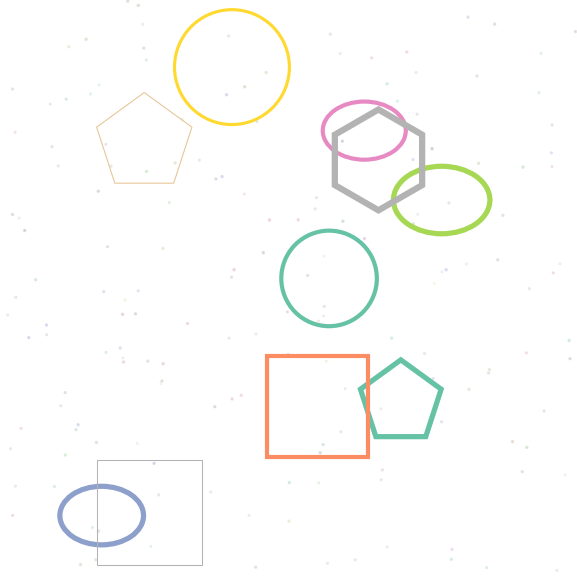[{"shape": "circle", "thickness": 2, "radius": 0.41, "center": [0.57, 0.517]}, {"shape": "pentagon", "thickness": 2.5, "radius": 0.37, "center": [0.694, 0.302]}, {"shape": "square", "thickness": 2, "radius": 0.44, "center": [0.55, 0.296]}, {"shape": "oval", "thickness": 2.5, "radius": 0.36, "center": [0.176, 0.106]}, {"shape": "oval", "thickness": 2, "radius": 0.36, "center": [0.631, 0.773]}, {"shape": "oval", "thickness": 2.5, "radius": 0.42, "center": [0.765, 0.653]}, {"shape": "circle", "thickness": 1.5, "radius": 0.5, "center": [0.402, 0.883]}, {"shape": "pentagon", "thickness": 0.5, "radius": 0.43, "center": [0.25, 0.752]}, {"shape": "square", "thickness": 0.5, "radius": 0.45, "center": [0.259, 0.111]}, {"shape": "hexagon", "thickness": 3, "radius": 0.44, "center": [0.655, 0.722]}]